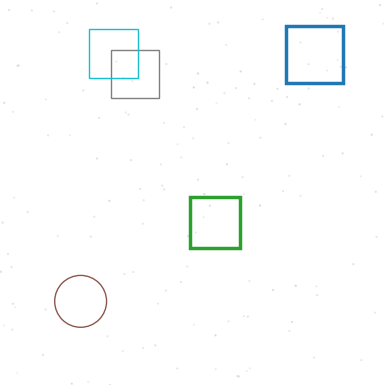[{"shape": "square", "thickness": 2.5, "radius": 0.37, "center": [0.817, 0.859]}, {"shape": "square", "thickness": 2.5, "radius": 0.33, "center": [0.558, 0.422]}, {"shape": "circle", "thickness": 1, "radius": 0.34, "center": [0.209, 0.217]}, {"shape": "square", "thickness": 1, "radius": 0.31, "center": [0.351, 0.809]}, {"shape": "square", "thickness": 1, "radius": 0.32, "center": [0.294, 0.861]}]